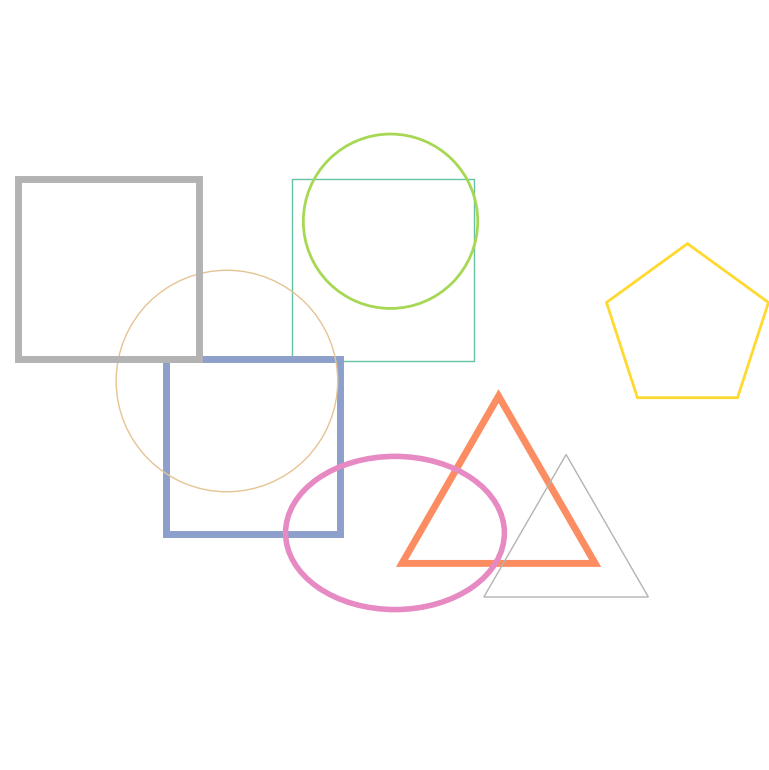[{"shape": "square", "thickness": 0.5, "radius": 0.59, "center": [0.497, 0.649]}, {"shape": "triangle", "thickness": 2.5, "radius": 0.72, "center": [0.647, 0.341]}, {"shape": "square", "thickness": 2.5, "radius": 0.57, "center": [0.328, 0.42]}, {"shape": "oval", "thickness": 2, "radius": 0.71, "center": [0.513, 0.308]}, {"shape": "circle", "thickness": 1, "radius": 0.57, "center": [0.507, 0.713]}, {"shape": "pentagon", "thickness": 1, "radius": 0.55, "center": [0.893, 0.573]}, {"shape": "circle", "thickness": 0.5, "radius": 0.72, "center": [0.295, 0.505]}, {"shape": "square", "thickness": 2.5, "radius": 0.59, "center": [0.141, 0.651]}, {"shape": "triangle", "thickness": 0.5, "radius": 0.62, "center": [0.735, 0.286]}]